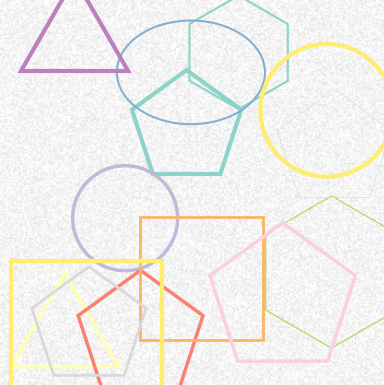[{"shape": "pentagon", "thickness": 3, "radius": 0.75, "center": [0.485, 0.669]}, {"shape": "hexagon", "thickness": 1.5, "radius": 0.74, "center": [0.62, 0.864]}, {"shape": "triangle", "thickness": 2.5, "radius": 0.8, "center": [0.169, 0.128]}, {"shape": "circle", "thickness": 2.5, "radius": 0.68, "center": [0.325, 0.433]}, {"shape": "pentagon", "thickness": 2.5, "radius": 0.85, "center": [0.365, 0.128]}, {"shape": "oval", "thickness": 1.5, "radius": 0.96, "center": [0.496, 0.812]}, {"shape": "square", "thickness": 2, "radius": 0.8, "center": [0.523, 0.276]}, {"shape": "hexagon", "thickness": 1, "radius": 0.99, "center": [0.861, 0.293]}, {"shape": "pentagon", "thickness": 2.5, "radius": 0.99, "center": [0.734, 0.223]}, {"shape": "pentagon", "thickness": 2, "radius": 0.78, "center": [0.231, 0.151]}, {"shape": "triangle", "thickness": 3, "radius": 0.8, "center": [0.194, 0.896]}, {"shape": "pentagon", "thickness": 0.5, "radius": 0.78, "center": [0.868, 0.613]}, {"shape": "square", "thickness": 3, "radius": 0.98, "center": [0.224, 0.127]}, {"shape": "circle", "thickness": 3, "radius": 0.86, "center": [0.849, 0.713]}]